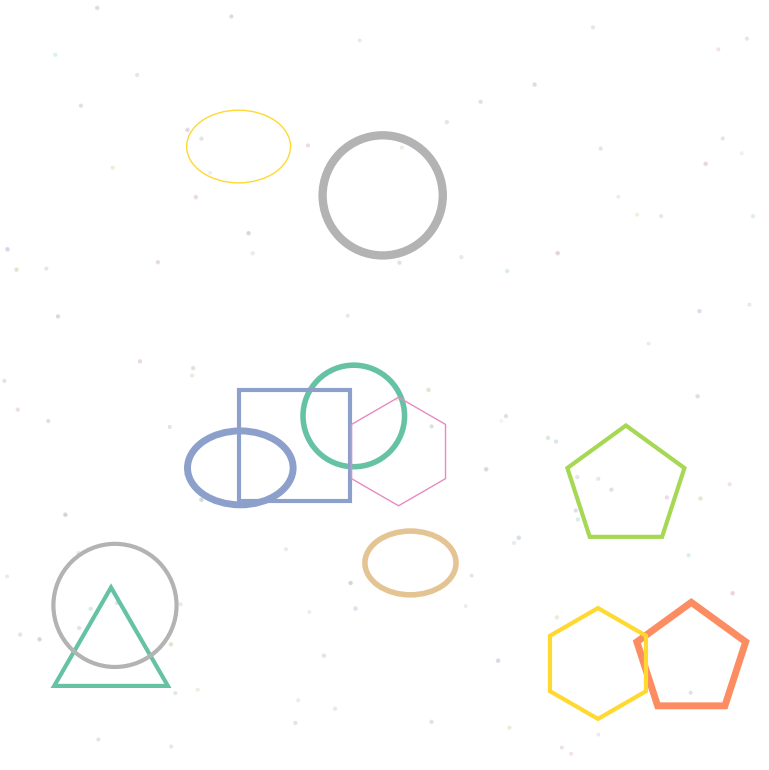[{"shape": "circle", "thickness": 2, "radius": 0.33, "center": [0.459, 0.46]}, {"shape": "triangle", "thickness": 1.5, "radius": 0.43, "center": [0.144, 0.152]}, {"shape": "pentagon", "thickness": 2.5, "radius": 0.37, "center": [0.898, 0.143]}, {"shape": "square", "thickness": 1.5, "radius": 0.36, "center": [0.383, 0.422]}, {"shape": "oval", "thickness": 2.5, "radius": 0.34, "center": [0.312, 0.392]}, {"shape": "hexagon", "thickness": 0.5, "radius": 0.35, "center": [0.518, 0.414]}, {"shape": "pentagon", "thickness": 1.5, "radius": 0.4, "center": [0.813, 0.367]}, {"shape": "oval", "thickness": 0.5, "radius": 0.34, "center": [0.31, 0.81]}, {"shape": "hexagon", "thickness": 1.5, "radius": 0.36, "center": [0.777, 0.138]}, {"shape": "oval", "thickness": 2, "radius": 0.3, "center": [0.533, 0.269]}, {"shape": "circle", "thickness": 1.5, "radius": 0.4, "center": [0.149, 0.214]}, {"shape": "circle", "thickness": 3, "radius": 0.39, "center": [0.497, 0.746]}]